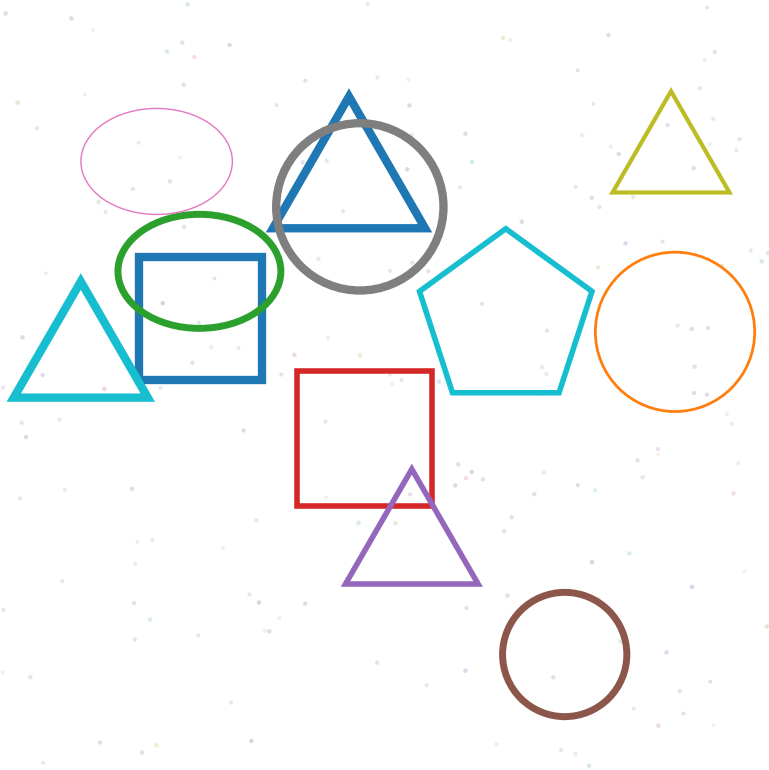[{"shape": "square", "thickness": 3, "radius": 0.4, "center": [0.26, 0.586]}, {"shape": "triangle", "thickness": 3, "radius": 0.57, "center": [0.453, 0.761]}, {"shape": "circle", "thickness": 1, "radius": 0.52, "center": [0.877, 0.569]}, {"shape": "oval", "thickness": 2.5, "radius": 0.53, "center": [0.259, 0.648]}, {"shape": "square", "thickness": 2, "radius": 0.44, "center": [0.474, 0.43]}, {"shape": "triangle", "thickness": 2, "radius": 0.5, "center": [0.535, 0.291]}, {"shape": "circle", "thickness": 2.5, "radius": 0.4, "center": [0.733, 0.15]}, {"shape": "oval", "thickness": 0.5, "radius": 0.49, "center": [0.203, 0.79]}, {"shape": "circle", "thickness": 3, "radius": 0.54, "center": [0.467, 0.731]}, {"shape": "triangle", "thickness": 1.5, "radius": 0.44, "center": [0.871, 0.794]}, {"shape": "triangle", "thickness": 3, "radius": 0.5, "center": [0.105, 0.534]}, {"shape": "pentagon", "thickness": 2, "radius": 0.59, "center": [0.657, 0.585]}]